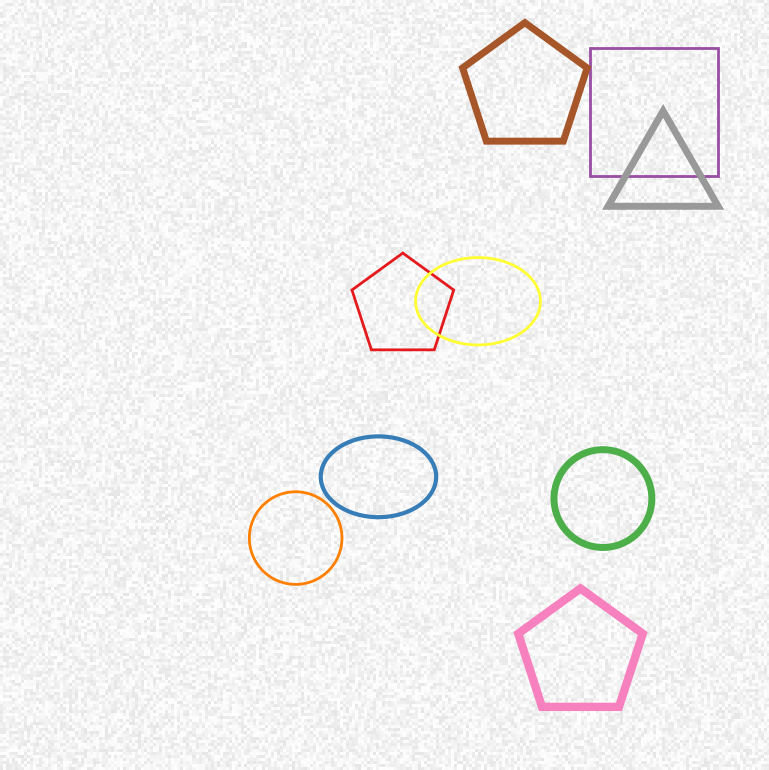[{"shape": "pentagon", "thickness": 1, "radius": 0.35, "center": [0.523, 0.602]}, {"shape": "oval", "thickness": 1.5, "radius": 0.37, "center": [0.492, 0.381]}, {"shape": "circle", "thickness": 2.5, "radius": 0.32, "center": [0.783, 0.353]}, {"shape": "square", "thickness": 1, "radius": 0.42, "center": [0.85, 0.854]}, {"shape": "circle", "thickness": 1, "radius": 0.3, "center": [0.384, 0.301]}, {"shape": "oval", "thickness": 1, "radius": 0.41, "center": [0.621, 0.609]}, {"shape": "pentagon", "thickness": 2.5, "radius": 0.43, "center": [0.682, 0.885]}, {"shape": "pentagon", "thickness": 3, "radius": 0.43, "center": [0.754, 0.151]}, {"shape": "triangle", "thickness": 2.5, "radius": 0.41, "center": [0.861, 0.773]}]